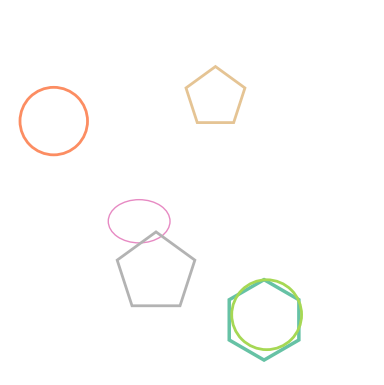[{"shape": "hexagon", "thickness": 2.5, "radius": 0.52, "center": [0.686, 0.169]}, {"shape": "circle", "thickness": 2, "radius": 0.44, "center": [0.14, 0.685]}, {"shape": "oval", "thickness": 1, "radius": 0.4, "center": [0.361, 0.425]}, {"shape": "circle", "thickness": 2, "radius": 0.45, "center": [0.693, 0.183]}, {"shape": "pentagon", "thickness": 2, "radius": 0.4, "center": [0.56, 0.747]}, {"shape": "pentagon", "thickness": 2, "radius": 0.53, "center": [0.405, 0.292]}]